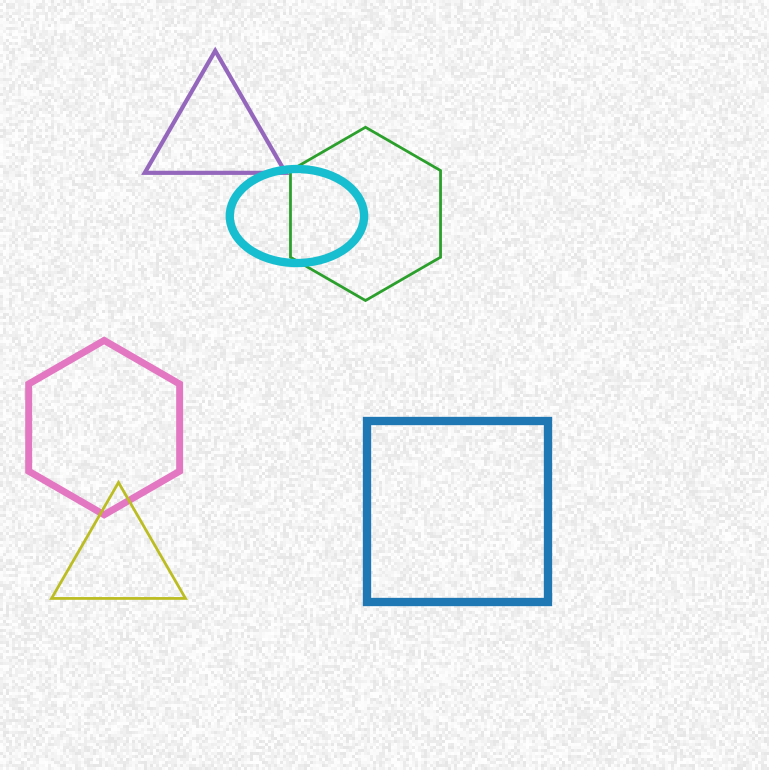[{"shape": "square", "thickness": 3, "radius": 0.59, "center": [0.594, 0.335]}, {"shape": "hexagon", "thickness": 1, "radius": 0.56, "center": [0.475, 0.722]}, {"shape": "triangle", "thickness": 1.5, "radius": 0.53, "center": [0.28, 0.828]}, {"shape": "hexagon", "thickness": 2.5, "radius": 0.57, "center": [0.135, 0.445]}, {"shape": "triangle", "thickness": 1, "radius": 0.5, "center": [0.154, 0.273]}, {"shape": "oval", "thickness": 3, "radius": 0.44, "center": [0.386, 0.719]}]